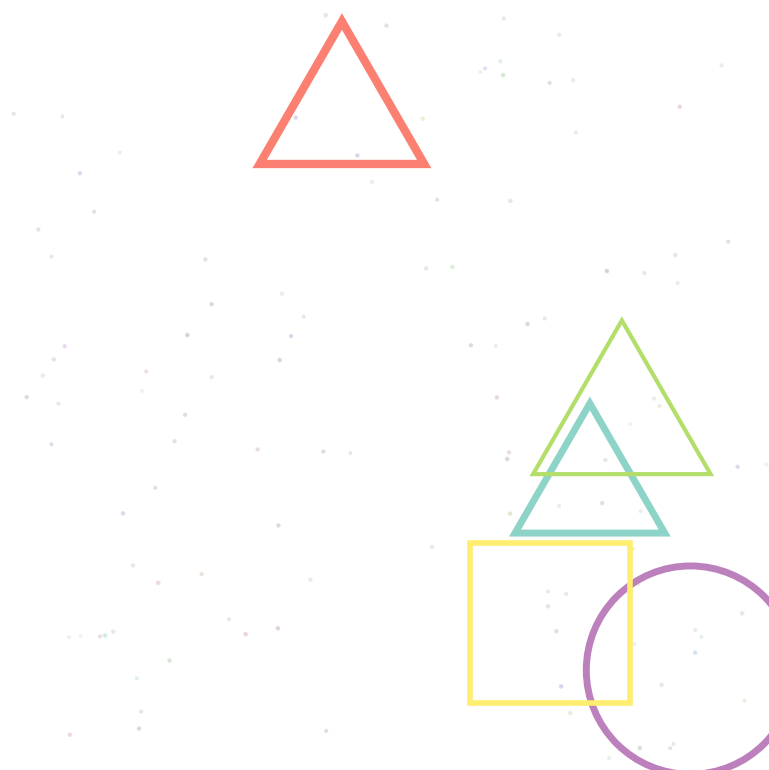[{"shape": "triangle", "thickness": 2.5, "radius": 0.56, "center": [0.766, 0.364]}, {"shape": "triangle", "thickness": 3, "radius": 0.62, "center": [0.444, 0.849]}, {"shape": "triangle", "thickness": 1.5, "radius": 0.67, "center": [0.808, 0.451]}, {"shape": "circle", "thickness": 2.5, "radius": 0.68, "center": [0.897, 0.13]}, {"shape": "square", "thickness": 2, "radius": 0.52, "center": [0.715, 0.191]}]